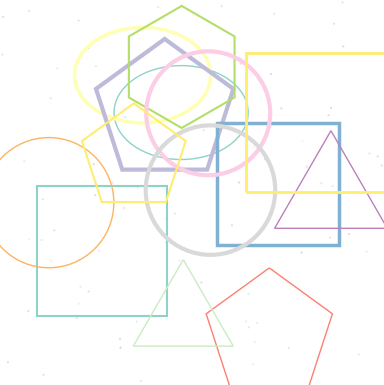[{"shape": "oval", "thickness": 1, "radius": 0.87, "center": [0.47, 0.708]}, {"shape": "square", "thickness": 1.5, "radius": 0.85, "center": [0.265, 0.348]}, {"shape": "oval", "thickness": 2.5, "radius": 0.88, "center": [0.37, 0.805]}, {"shape": "pentagon", "thickness": 3, "radius": 0.94, "center": [0.428, 0.711]}, {"shape": "pentagon", "thickness": 1, "radius": 0.86, "center": [0.699, 0.132]}, {"shape": "square", "thickness": 2.5, "radius": 0.79, "center": [0.722, 0.523]}, {"shape": "circle", "thickness": 1, "radius": 0.85, "center": [0.127, 0.474]}, {"shape": "hexagon", "thickness": 1.5, "radius": 0.79, "center": [0.472, 0.826]}, {"shape": "circle", "thickness": 3, "radius": 0.8, "center": [0.541, 0.706]}, {"shape": "circle", "thickness": 3, "radius": 0.84, "center": [0.547, 0.506]}, {"shape": "triangle", "thickness": 1, "radius": 0.84, "center": [0.86, 0.492]}, {"shape": "triangle", "thickness": 1, "radius": 0.75, "center": [0.476, 0.176]}, {"shape": "pentagon", "thickness": 1.5, "radius": 0.71, "center": [0.348, 0.59]}, {"shape": "square", "thickness": 2, "radius": 0.91, "center": [0.822, 0.682]}]